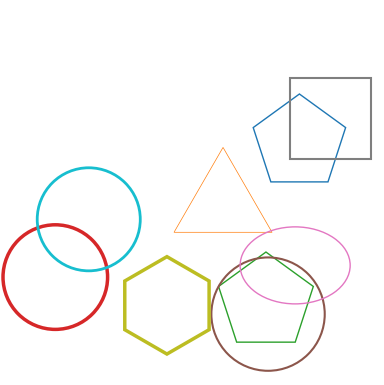[{"shape": "pentagon", "thickness": 1, "radius": 0.63, "center": [0.778, 0.63]}, {"shape": "triangle", "thickness": 0.5, "radius": 0.73, "center": [0.579, 0.47]}, {"shape": "pentagon", "thickness": 1, "radius": 0.65, "center": [0.691, 0.216]}, {"shape": "circle", "thickness": 2.5, "radius": 0.68, "center": [0.144, 0.28]}, {"shape": "circle", "thickness": 1.5, "radius": 0.74, "center": [0.696, 0.184]}, {"shape": "oval", "thickness": 1, "radius": 0.71, "center": [0.767, 0.311]}, {"shape": "square", "thickness": 1.5, "radius": 0.52, "center": [0.858, 0.693]}, {"shape": "hexagon", "thickness": 2.5, "radius": 0.63, "center": [0.434, 0.207]}, {"shape": "circle", "thickness": 2, "radius": 0.67, "center": [0.231, 0.43]}]